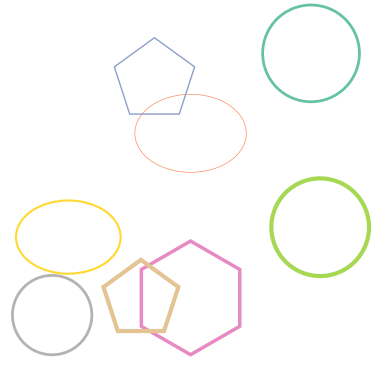[{"shape": "circle", "thickness": 2, "radius": 0.63, "center": [0.808, 0.861]}, {"shape": "oval", "thickness": 0.5, "radius": 0.72, "center": [0.495, 0.654]}, {"shape": "pentagon", "thickness": 1, "radius": 0.55, "center": [0.401, 0.792]}, {"shape": "hexagon", "thickness": 2.5, "radius": 0.74, "center": [0.495, 0.226]}, {"shape": "circle", "thickness": 3, "radius": 0.63, "center": [0.832, 0.41]}, {"shape": "oval", "thickness": 1.5, "radius": 0.68, "center": [0.177, 0.384]}, {"shape": "pentagon", "thickness": 3, "radius": 0.51, "center": [0.366, 0.223]}, {"shape": "circle", "thickness": 2, "radius": 0.52, "center": [0.135, 0.182]}]